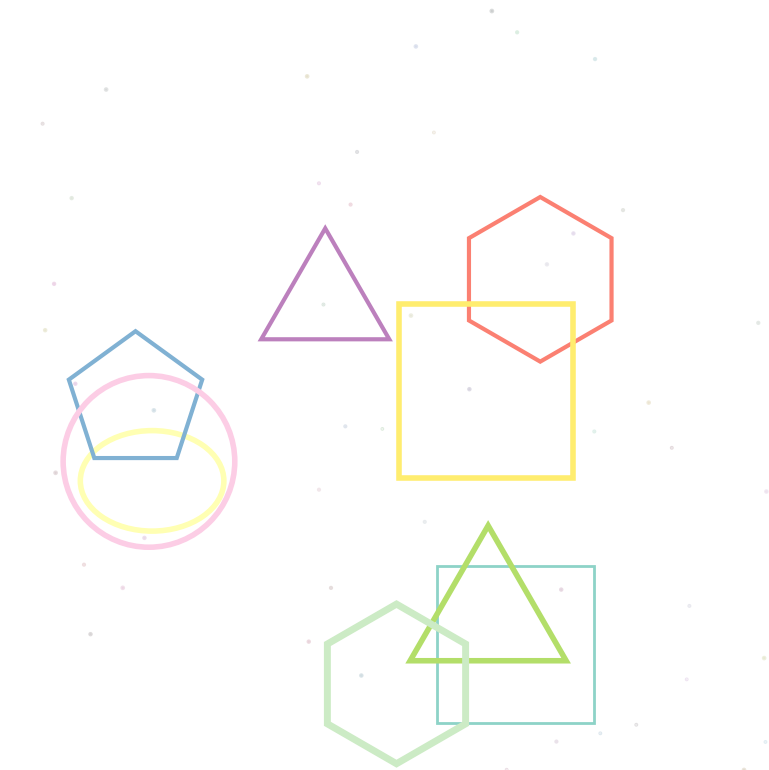[{"shape": "square", "thickness": 1, "radius": 0.51, "center": [0.669, 0.164]}, {"shape": "oval", "thickness": 2, "radius": 0.47, "center": [0.198, 0.376]}, {"shape": "hexagon", "thickness": 1.5, "radius": 0.53, "center": [0.702, 0.637]}, {"shape": "pentagon", "thickness": 1.5, "radius": 0.46, "center": [0.176, 0.479]}, {"shape": "triangle", "thickness": 2, "radius": 0.58, "center": [0.634, 0.2]}, {"shape": "circle", "thickness": 2, "radius": 0.56, "center": [0.193, 0.401]}, {"shape": "triangle", "thickness": 1.5, "radius": 0.48, "center": [0.422, 0.607]}, {"shape": "hexagon", "thickness": 2.5, "radius": 0.52, "center": [0.515, 0.112]}, {"shape": "square", "thickness": 2, "radius": 0.57, "center": [0.631, 0.492]}]